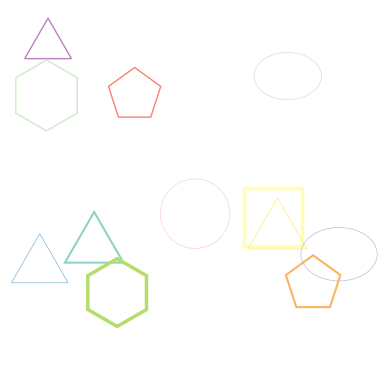[{"shape": "triangle", "thickness": 1.5, "radius": 0.44, "center": [0.245, 0.362]}, {"shape": "square", "thickness": 2.5, "radius": 0.37, "center": [0.709, 0.436]}, {"shape": "oval", "thickness": 0.5, "radius": 0.5, "center": [0.881, 0.34]}, {"shape": "pentagon", "thickness": 1, "radius": 0.36, "center": [0.35, 0.753]}, {"shape": "triangle", "thickness": 0.5, "radius": 0.43, "center": [0.103, 0.308]}, {"shape": "pentagon", "thickness": 1.5, "radius": 0.37, "center": [0.813, 0.263]}, {"shape": "hexagon", "thickness": 2.5, "radius": 0.44, "center": [0.304, 0.24]}, {"shape": "circle", "thickness": 0.5, "radius": 0.45, "center": [0.507, 0.445]}, {"shape": "oval", "thickness": 0.5, "radius": 0.44, "center": [0.747, 0.803]}, {"shape": "triangle", "thickness": 1, "radius": 0.35, "center": [0.125, 0.883]}, {"shape": "hexagon", "thickness": 1, "radius": 0.46, "center": [0.121, 0.752]}, {"shape": "triangle", "thickness": 0.5, "radius": 0.44, "center": [0.721, 0.398]}]